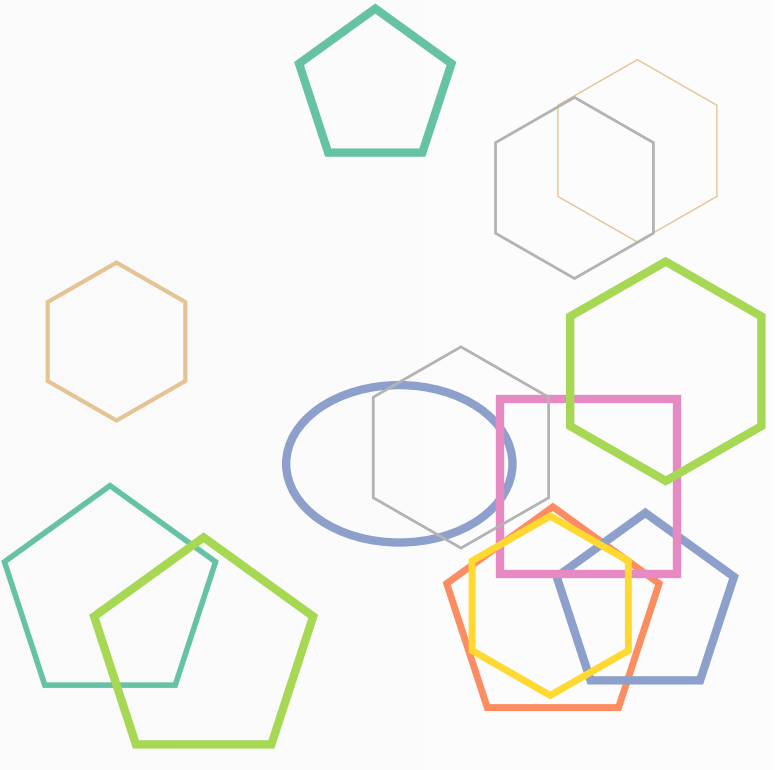[{"shape": "pentagon", "thickness": 3, "radius": 0.52, "center": [0.484, 0.885]}, {"shape": "pentagon", "thickness": 2, "radius": 0.72, "center": [0.142, 0.226]}, {"shape": "pentagon", "thickness": 2.5, "radius": 0.72, "center": [0.713, 0.198]}, {"shape": "oval", "thickness": 3, "radius": 0.73, "center": [0.515, 0.398]}, {"shape": "pentagon", "thickness": 3, "radius": 0.6, "center": [0.833, 0.214]}, {"shape": "square", "thickness": 3, "radius": 0.57, "center": [0.759, 0.368]}, {"shape": "pentagon", "thickness": 3, "radius": 0.74, "center": [0.263, 0.153]}, {"shape": "hexagon", "thickness": 3, "radius": 0.71, "center": [0.859, 0.518]}, {"shape": "hexagon", "thickness": 2.5, "radius": 0.58, "center": [0.71, 0.213]}, {"shape": "hexagon", "thickness": 0.5, "radius": 0.59, "center": [0.822, 0.804]}, {"shape": "hexagon", "thickness": 1.5, "radius": 0.51, "center": [0.15, 0.556]}, {"shape": "hexagon", "thickness": 1, "radius": 0.65, "center": [0.595, 0.419]}, {"shape": "hexagon", "thickness": 1, "radius": 0.59, "center": [0.741, 0.756]}]